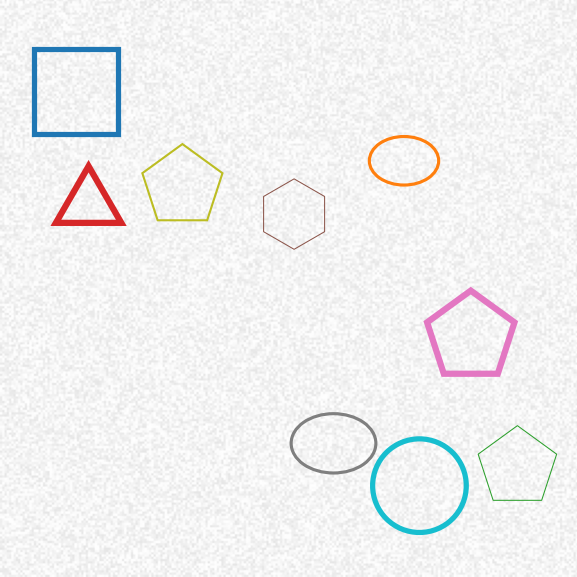[{"shape": "square", "thickness": 2.5, "radius": 0.36, "center": [0.131, 0.841]}, {"shape": "oval", "thickness": 1.5, "radius": 0.3, "center": [0.7, 0.721]}, {"shape": "pentagon", "thickness": 0.5, "radius": 0.36, "center": [0.896, 0.191]}, {"shape": "triangle", "thickness": 3, "radius": 0.33, "center": [0.153, 0.646]}, {"shape": "hexagon", "thickness": 0.5, "radius": 0.3, "center": [0.509, 0.628]}, {"shape": "pentagon", "thickness": 3, "radius": 0.4, "center": [0.815, 0.416]}, {"shape": "oval", "thickness": 1.5, "radius": 0.37, "center": [0.578, 0.231]}, {"shape": "pentagon", "thickness": 1, "radius": 0.36, "center": [0.316, 0.677]}, {"shape": "circle", "thickness": 2.5, "radius": 0.41, "center": [0.726, 0.158]}]